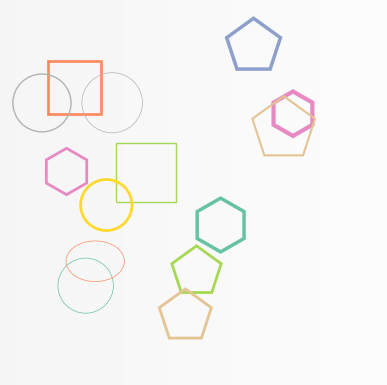[{"shape": "hexagon", "thickness": 2.5, "radius": 0.35, "center": [0.569, 0.416]}, {"shape": "circle", "thickness": 0.5, "radius": 0.36, "center": [0.221, 0.258]}, {"shape": "square", "thickness": 2, "radius": 0.34, "center": [0.193, 0.773]}, {"shape": "oval", "thickness": 0.5, "radius": 0.38, "center": [0.246, 0.321]}, {"shape": "pentagon", "thickness": 2.5, "radius": 0.36, "center": [0.654, 0.88]}, {"shape": "hexagon", "thickness": 2, "radius": 0.3, "center": [0.172, 0.555]}, {"shape": "hexagon", "thickness": 3, "radius": 0.29, "center": [0.756, 0.705]}, {"shape": "pentagon", "thickness": 2, "radius": 0.33, "center": [0.507, 0.294]}, {"shape": "square", "thickness": 1, "radius": 0.38, "center": [0.377, 0.552]}, {"shape": "circle", "thickness": 2, "radius": 0.33, "center": [0.274, 0.467]}, {"shape": "pentagon", "thickness": 2, "radius": 0.35, "center": [0.478, 0.179]}, {"shape": "pentagon", "thickness": 1.5, "radius": 0.43, "center": [0.732, 0.665]}, {"shape": "circle", "thickness": 1, "radius": 0.38, "center": [0.108, 0.733]}, {"shape": "circle", "thickness": 0.5, "radius": 0.39, "center": [0.29, 0.733]}]